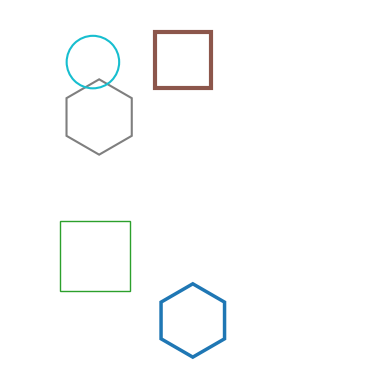[{"shape": "hexagon", "thickness": 2.5, "radius": 0.48, "center": [0.501, 0.168]}, {"shape": "square", "thickness": 1, "radius": 0.45, "center": [0.247, 0.334]}, {"shape": "square", "thickness": 3, "radius": 0.37, "center": [0.475, 0.844]}, {"shape": "hexagon", "thickness": 1.5, "radius": 0.49, "center": [0.258, 0.696]}, {"shape": "circle", "thickness": 1.5, "radius": 0.34, "center": [0.241, 0.839]}]